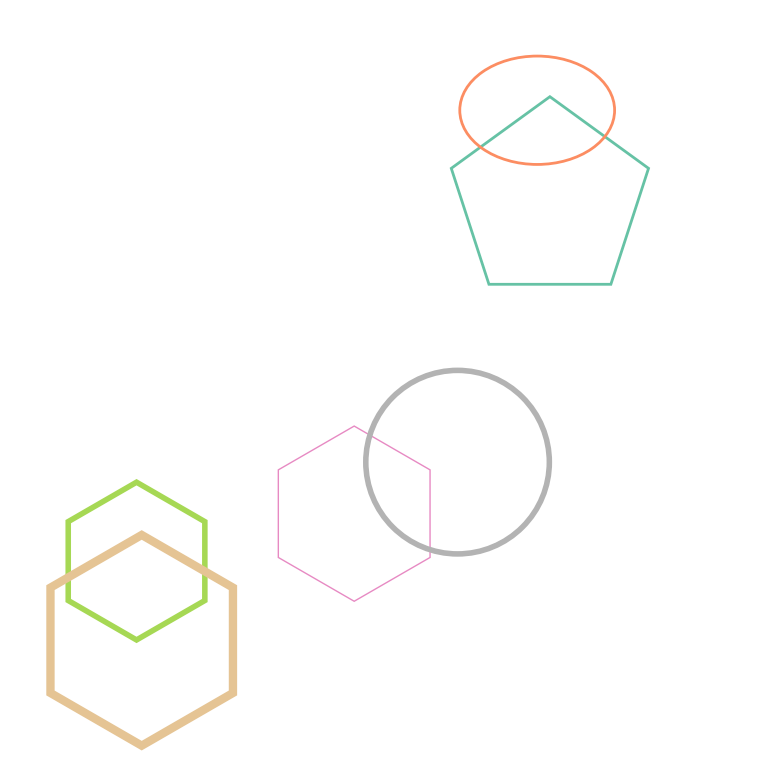[{"shape": "pentagon", "thickness": 1, "radius": 0.67, "center": [0.714, 0.74]}, {"shape": "oval", "thickness": 1, "radius": 0.5, "center": [0.698, 0.857]}, {"shape": "hexagon", "thickness": 0.5, "radius": 0.57, "center": [0.46, 0.333]}, {"shape": "hexagon", "thickness": 2, "radius": 0.51, "center": [0.177, 0.271]}, {"shape": "hexagon", "thickness": 3, "radius": 0.68, "center": [0.184, 0.168]}, {"shape": "circle", "thickness": 2, "radius": 0.6, "center": [0.594, 0.4]}]